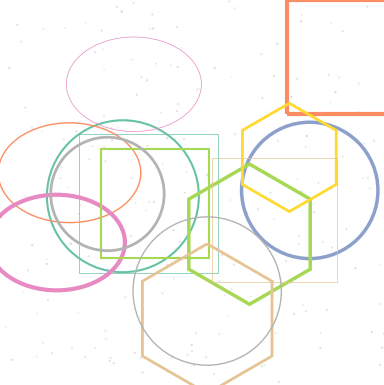[{"shape": "circle", "thickness": 1.5, "radius": 0.99, "center": [0.319, 0.49]}, {"shape": "square", "thickness": 0.5, "radius": 0.9, "center": [0.386, 0.472]}, {"shape": "square", "thickness": 3, "radius": 0.74, "center": [0.894, 0.853]}, {"shape": "oval", "thickness": 1, "radius": 0.93, "center": [0.181, 0.551]}, {"shape": "circle", "thickness": 2.5, "radius": 0.89, "center": [0.805, 0.505]}, {"shape": "oval", "thickness": 0.5, "radius": 0.88, "center": [0.348, 0.781]}, {"shape": "oval", "thickness": 3, "radius": 0.89, "center": [0.147, 0.37]}, {"shape": "hexagon", "thickness": 2.5, "radius": 0.91, "center": [0.648, 0.392]}, {"shape": "square", "thickness": 1.5, "radius": 0.7, "center": [0.403, 0.472]}, {"shape": "hexagon", "thickness": 2, "radius": 0.7, "center": [0.751, 0.591]}, {"shape": "square", "thickness": 0.5, "radius": 0.81, "center": [0.713, 0.429]}, {"shape": "hexagon", "thickness": 2, "radius": 0.97, "center": [0.538, 0.172]}, {"shape": "circle", "thickness": 1, "radius": 0.96, "center": [0.538, 0.244]}, {"shape": "circle", "thickness": 2, "radius": 0.74, "center": [0.279, 0.496]}]